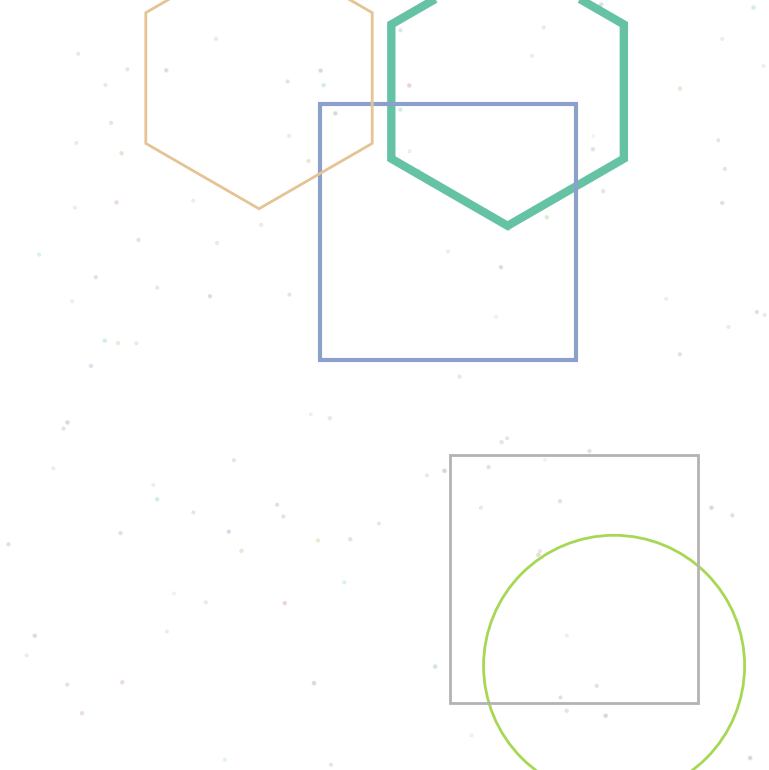[{"shape": "hexagon", "thickness": 3, "radius": 0.87, "center": [0.659, 0.881]}, {"shape": "square", "thickness": 1.5, "radius": 0.83, "center": [0.582, 0.699]}, {"shape": "circle", "thickness": 1, "radius": 0.85, "center": [0.798, 0.135]}, {"shape": "hexagon", "thickness": 1, "radius": 0.85, "center": [0.336, 0.899]}, {"shape": "square", "thickness": 1, "radius": 0.8, "center": [0.746, 0.248]}]